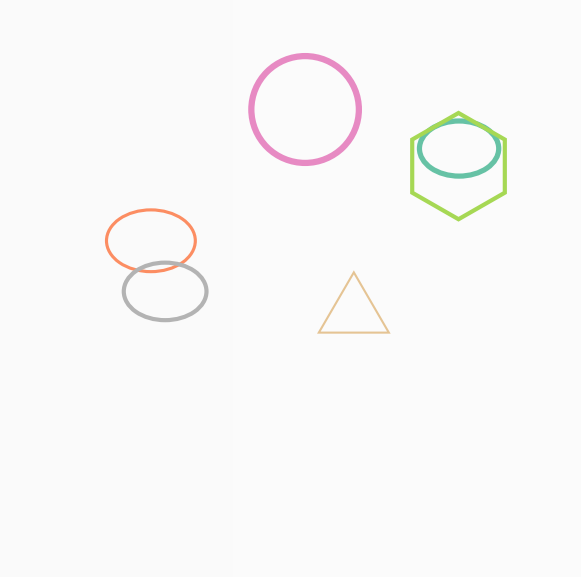[{"shape": "oval", "thickness": 2.5, "radius": 0.34, "center": [0.79, 0.742]}, {"shape": "oval", "thickness": 1.5, "radius": 0.38, "center": [0.26, 0.582]}, {"shape": "circle", "thickness": 3, "radius": 0.46, "center": [0.525, 0.81]}, {"shape": "hexagon", "thickness": 2, "radius": 0.46, "center": [0.789, 0.711]}, {"shape": "triangle", "thickness": 1, "radius": 0.35, "center": [0.609, 0.458]}, {"shape": "oval", "thickness": 2, "radius": 0.36, "center": [0.284, 0.495]}]